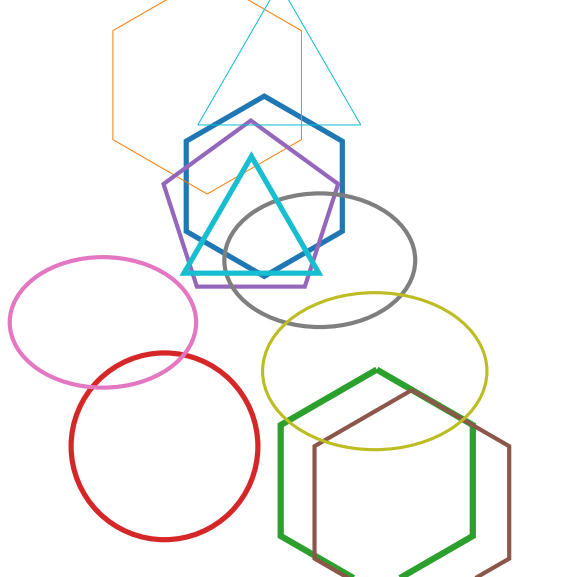[{"shape": "hexagon", "thickness": 2.5, "radius": 0.78, "center": [0.458, 0.677]}, {"shape": "hexagon", "thickness": 0.5, "radius": 0.94, "center": [0.359, 0.852]}, {"shape": "hexagon", "thickness": 3, "radius": 0.96, "center": [0.652, 0.167]}, {"shape": "circle", "thickness": 2.5, "radius": 0.81, "center": [0.285, 0.226]}, {"shape": "pentagon", "thickness": 2, "radius": 0.79, "center": [0.434, 0.631]}, {"shape": "hexagon", "thickness": 2, "radius": 0.97, "center": [0.713, 0.129]}, {"shape": "oval", "thickness": 2, "radius": 0.81, "center": [0.178, 0.441]}, {"shape": "oval", "thickness": 2, "radius": 0.83, "center": [0.554, 0.549]}, {"shape": "oval", "thickness": 1.5, "radius": 0.97, "center": [0.649, 0.356]}, {"shape": "triangle", "thickness": 2.5, "radius": 0.67, "center": [0.435, 0.594]}, {"shape": "triangle", "thickness": 0.5, "radius": 0.81, "center": [0.484, 0.864]}]